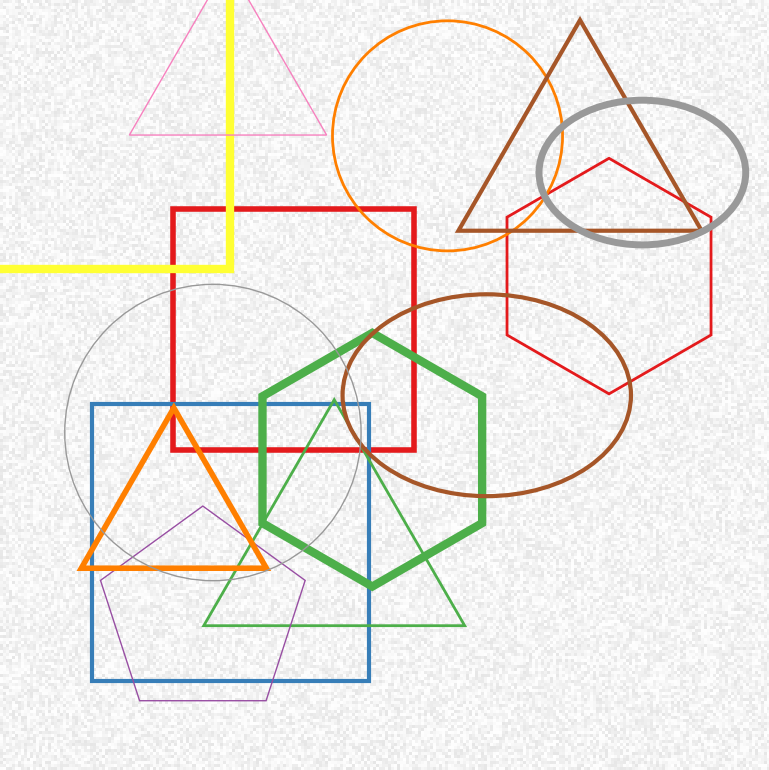[{"shape": "square", "thickness": 2, "radius": 0.78, "center": [0.381, 0.572]}, {"shape": "hexagon", "thickness": 1, "radius": 0.76, "center": [0.791, 0.641]}, {"shape": "square", "thickness": 1.5, "radius": 0.9, "center": [0.3, 0.296]}, {"shape": "triangle", "thickness": 1, "radius": 0.98, "center": [0.434, 0.285]}, {"shape": "hexagon", "thickness": 3, "radius": 0.82, "center": [0.484, 0.403]}, {"shape": "pentagon", "thickness": 0.5, "radius": 0.7, "center": [0.263, 0.203]}, {"shape": "triangle", "thickness": 2, "radius": 0.69, "center": [0.226, 0.331]}, {"shape": "circle", "thickness": 1, "radius": 0.75, "center": [0.581, 0.824]}, {"shape": "square", "thickness": 3, "radius": 0.89, "center": [0.122, 0.828]}, {"shape": "oval", "thickness": 1.5, "radius": 0.94, "center": [0.632, 0.487]}, {"shape": "triangle", "thickness": 1.5, "radius": 0.91, "center": [0.753, 0.792]}, {"shape": "triangle", "thickness": 0.5, "radius": 0.74, "center": [0.296, 0.899]}, {"shape": "circle", "thickness": 0.5, "radius": 0.96, "center": [0.277, 0.438]}, {"shape": "oval", "thickness": 2.5, "radius": 0.67, "center": [0.834, 0.776]}]